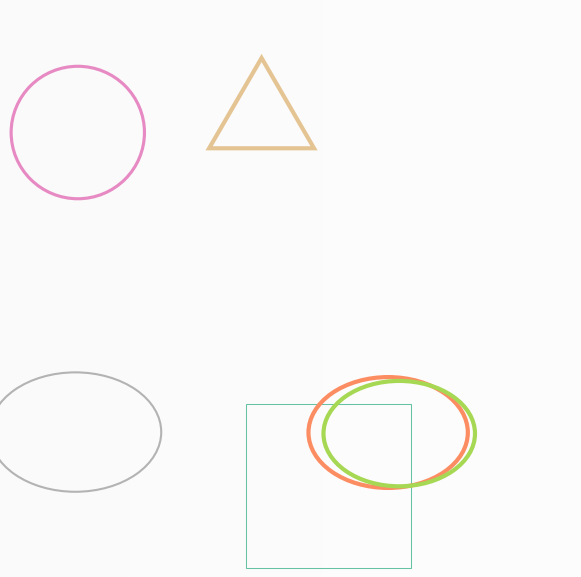[{"shape": "square", "thickness": 0.5, "radius": 0.71, "center": [0.565, 0.158]}, {"shape": "oval", "thickness": 2, "radius": 0.69, "center": [0.668, 0.25]}, {"shape": "circle", "thickness": 1.5, "radius": 0.57, "center": [0.134, 0.77]}, {"shape": "oval", "thickness": 2, "radius": 0.65, "center": [0.687, 0.248]}, {"shape": "triangle", "thickness": 2, "radius": 0.52, "center": [0.45, 0.794]}, {"shape": "oval", "thickness": 1, "radius": 0.74, "center": [0.13, 0.251]}]